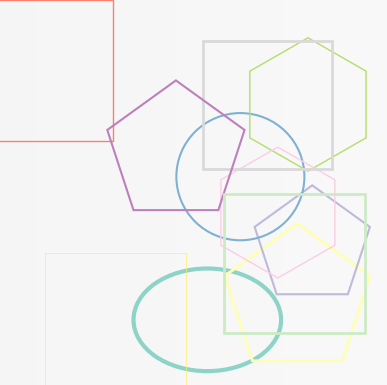[{"shape": "oval", "thickness": 3, "radius": 0.95, "center": [0.535, 0.169]}, {"shape": "pentagon", "thickness": 2, "radius": 0.99, "center": [0.767, 0.222]}, {"shape": "pentagon", "thickness": 1.5, "radius": 0.78, "center": [0.806, 0.362]}, {"shape": "square", "thickness": 1, "radius": 0.92, "center": [0.107, 0.817]}, {"shape": "circle", "thickness": 1.5, "radius": 0.83, "center": [0.62, 0.541]}, {"shape": "hexagon", "thickness": 1, "radius": 0.87, "center": [0.795, 0.729]}, {"shape": "hexagon", "thickness": 1, "radius": 0.85, "center": [0.717, 0.448]}, {"shape": "square", "thickness": 2, "radius": 0.83, "center": [0.69, 0.727]}, {"shape": "pentagon", "thickness": 1.5, "radius": 0.93, "center": [0.454, 0.605]}, {"shape": "square", "thickness": 2, "radius": 0.91, "center": [0.76, 0.316]}, {"shape": "square", "thickness": 0.5, "radius": 0.91, "center": [0.298, 0.161]}]